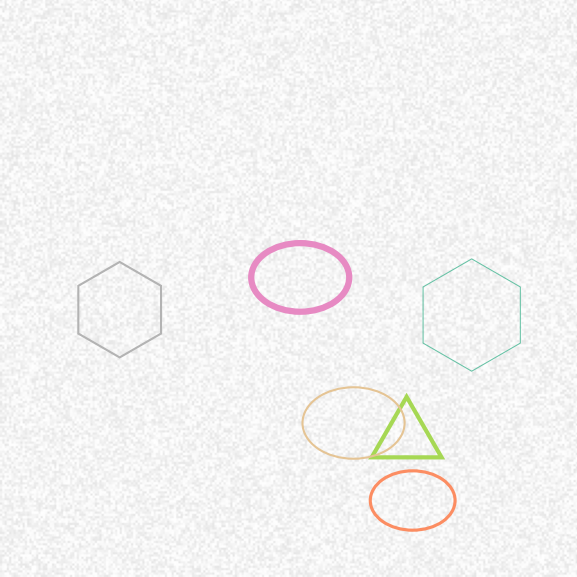[{"shape": "hexagon", "thickness": 0.5, "radius": 0.49, "center": [0.817, 0.454]}, {"shape": "oval", "thickness": 1.5, "radius": 0.37, "center": [0.715, 0.132]}, {"shape": "oval", "thickness": 3, "radius": 0.42, "center": [0.52, 0.519]}, {"shape": "triangle", "thickness": 2, "radius": 0.35, "center": [0.704, 0.242]}, {"shape": "oval", "thickness": 1, "radius": 0.44, "center": [0.612, 0.267]}, {"shape": "hexagon", "thickness": 1, "radius": 0.41, "center": [0.207, 0.463]}]